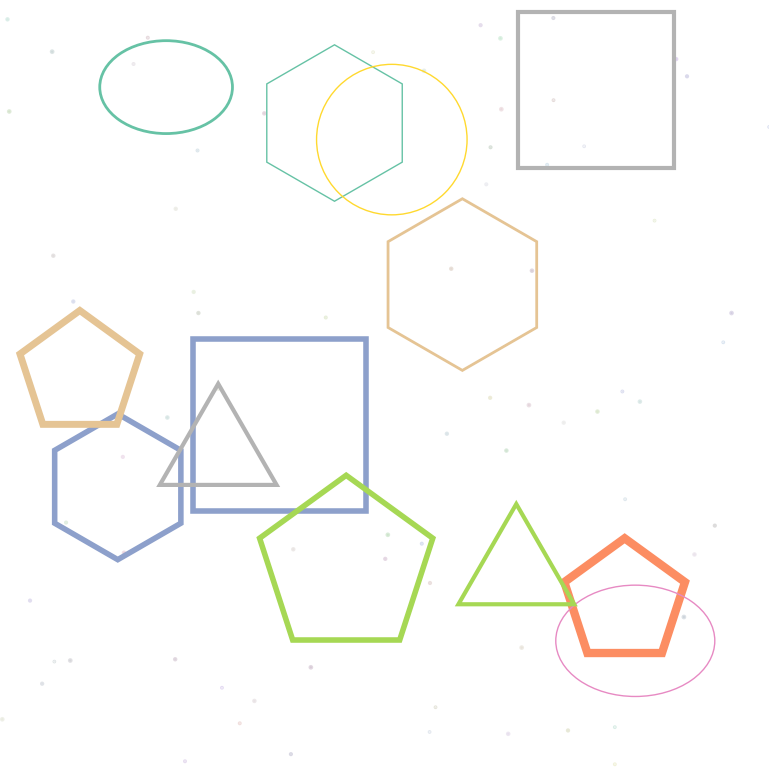[{"shape": "oval", "thickness": 1, "radius": 0.43, "center": [0.216, 0.887]}, {"shape": "hexagon", "thickness": 0.5, "radius": 0.51, "center": [0.434, 0.84]}, {"shape": "pentagon", "thickness": 3, "radius": 0.41, "center": [0.811, 0.219]}, {"shape": "square", "thickness": 2, "radius": 0.56, "center": [0.363, 0.448]}, {"shape": "hexagon", "thickness": 2, "radius": 0.47, "center": [0.153, 0.368]}, {"shape": "oval", "thickness": 0.5, "radius": 0.52, "center": [0.825, 0.168]}, {"shape": "pentagon", "thickness": 2, "radius": 0.59, "center": [0.45, 0.264]}, {"shape": "triangle", "thickness": 1.5, "radius": 0.43, "center": [0.67, 0.259]}, {"shape": "circle", "thickness": 0.5, "radius": 0.49, "center": [0.509, 0.819]}, {"shape": "pentagon", "thickness": 2.5, "radius": 0.41, "center": [0.104, 0.515]}, {"shape": "hexagon", "thickness": 1, "radius": 0.56, "center": [0.6, 0.63]}, {"shape": "square", "thickness": 1.5, "radius": 0.51, "center": [0.775, 0.883]}, {"shape": "triangle", "thickness": 1.5, "radius": 0.44, "center": [0.283, 0.414]}]